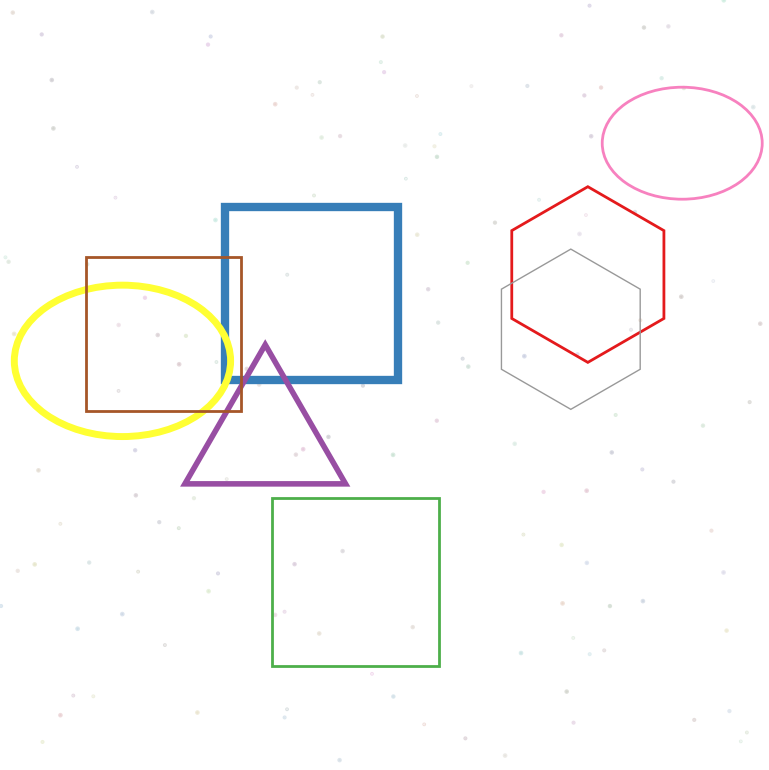[{"shape": "hexagon", "thickness": 1, "radius": 0.57, "center": [0.763, 0.643]}, {"shape": "square", "thickness": 3, "radius": 0.56, "center": [0.404, 0.618]}, {"shape": "square", "thickness": 1, "radius": 0.54, "center": [0.461, 0.244]}, {"shape": "triangle", "thickness": 2, "radius": 0.6, "center": [0.344, 0.432]}, {"shape": "oval", "thickness": 2.5, "radius": 0.7, "center": [0.159, 0.531]}, {"shape": "square", "thickness": 1, "radius": 0.5, "center": [0.212, 0.566]}, {"shape": "oval", "thickness": 1, "radius": 0.52, "center": [0.886, 0.814]}, {"shape": "hexagon", "thickness": 0.5, "radius": 0.52, "center": [0.741, 0.572]}]